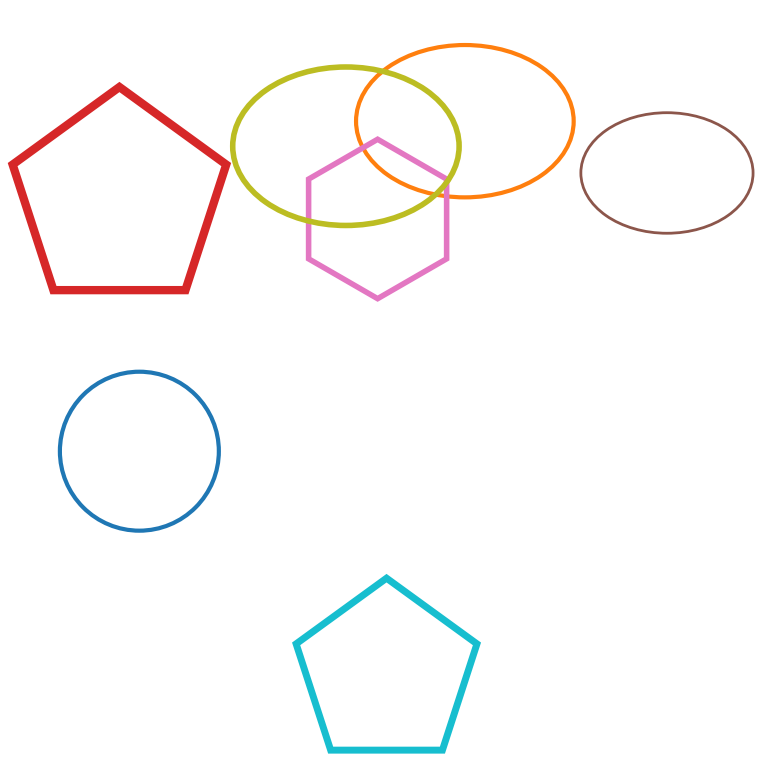[{"shape": "circle", "thickness": 1.5, "radius": 0.52, "center": [0.181, 0.414]}, {"shape": "oval", "thickness": 1.5, "radius": 0.71, "center": [0.604, 0.843]}, {"shape": "pentagon", "thickness": 3, "radius": 0.73, "center": [0.155, 0.741]}, {"shape": "oval", "thickness": 1, "radius": 0.56, "center": [0.866, 0.775]}, {"shape": "hexagon", "thickness": 2, "radius": 0.52, "center": [0.49, 0.716]}, {"shape": "oval", "thickness": 2, "radius": 0.74, "center": [0.449, 0.81]}, {"shape": "pentagon", "thickness": 2.5, "radius": 0.62, "center": [0.502, 0.126]}]